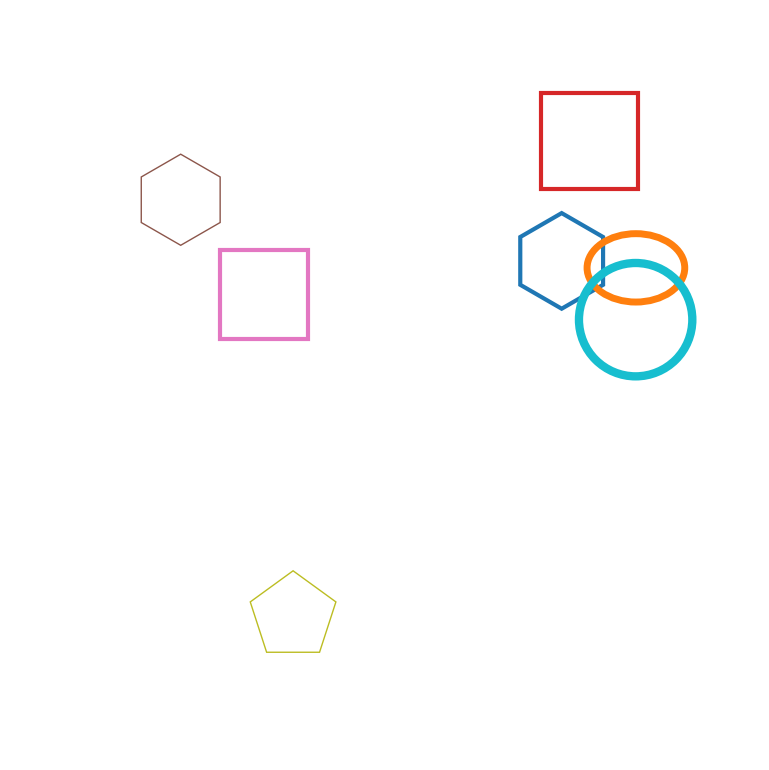[{"shape": "hexagon", "thickness": 1.5, "radius": 0.31, "center": [0.729, 0.661]}, {"shape": "oval", "thickness": 2.5, "radius": 0.32, "center": [0.826, 0.652]}, {"shape": "square", "thickness": 1.5, "radius": 0.31, "center": [0.766, 0.817]}, {"shape": "hexagon", "thickness": 0.5, "radius": 0.3, "center": [0.235, 0.741]}, {"shape": "square", "thickness": 1.5, "radius": 0.29, "center": [0.343, 0.618]}, {"shape": "pentagon", "thickness": 0.5, "radius": 0.29, "center": [0.381, 0.2]}, {"shape": "circle", "thickness": 3, "radius": 0.37, "center": [0.826, 0.585]}]